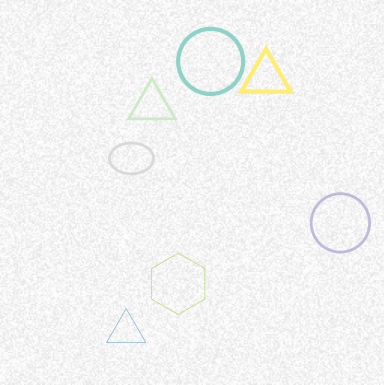[{"shape": "circle", "thickness": 3, "radius": 0.42, "center": [0.547, 0.841]}, {"shape": "circle", "thickness": 2, "radius": 0.38, "center": [0.884, 0.421]}, {"shape": "triangle", "thickness": 0.5, "radius": 0.29, "center": [0.328, 0.14]}, {"shape": "hexagon", "thickness": 0.5, "radius": 0.4, "center": [0.463, 0.263]}, {"shape": "oval", "thickness": 2, "radius": 0.29, "center": [0.341, 0.588]}, {"shape": "triangle", "thickness": 2, "radius": 0.35, "center": [0.395, 0.726]}, {"shape": "triangle", "thickness": 3, "radius": 0.37, "center": [0.691, 0.799]}]